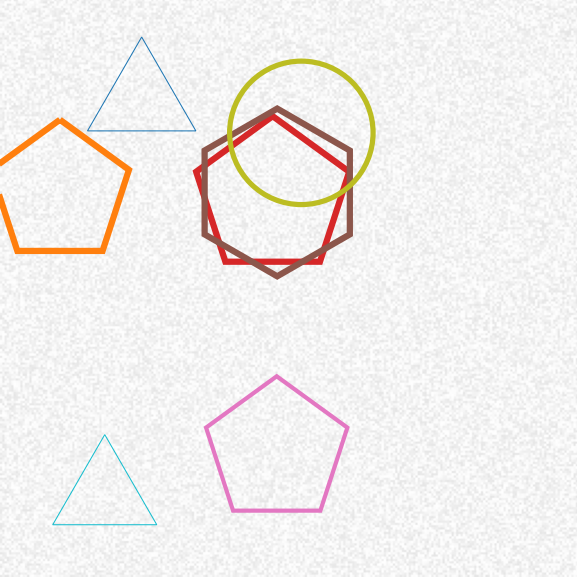[{"shape": "triangle", "thickness": 0.5, "radius": 0.54, "center": [0.245, 0.827]}, {"shape": "pentagon", "thickness": 3, "radius": 0.63, "center": [0.104, 0.666]}, {"shape": "pentagon", "thickness": 3, "radius": 0.7, "center": [0.472, 0.659]}, {"shape": "hexagon", "thickness": 3, "radius": 0.73, "center": [0.48, 0.666]}, {"shape": "pentagon", "thickness": 2, "radius": 0.64, "center": [0.479, 0.219]}, {"shape": "circle", "thickness": 2.5, "radius": 0.62, "center": [0.522, 0.769]}, {"shape": "triangle", "thickness": 0.5, "radius": 0.52, "center": [0.181, 0.143]}]